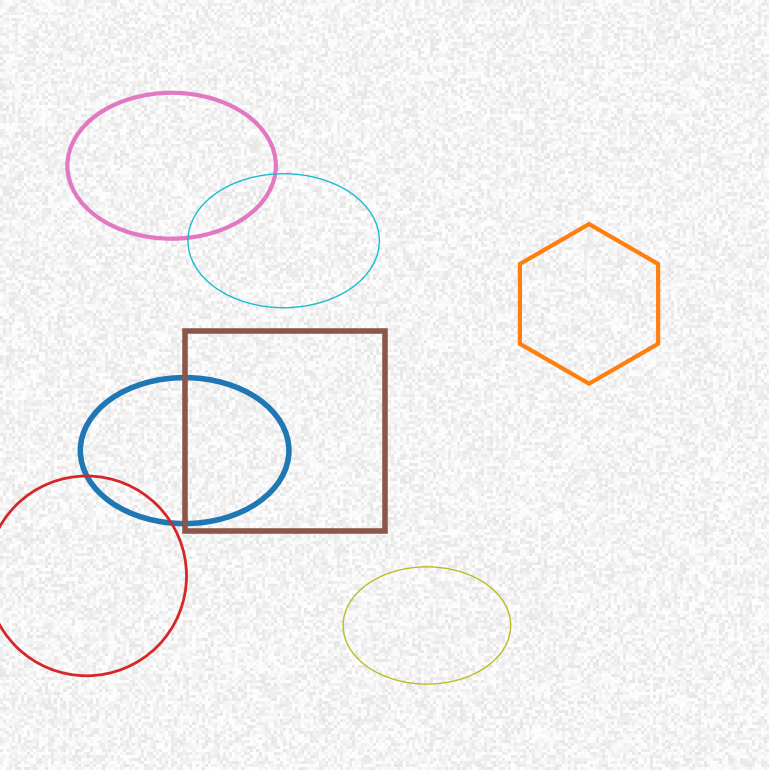[{"shape": "oval", "thickness": 2, "radius": 0.68, "center": [0.24, 0.415]}, {"shape": "hexagon", "thickness": 1.5, "radius": 0.52, "center": [0.765, 0.605]}, {"shape": "circle", "thickness": 1, "radius": 0.65, "center": [0.113, 0.252]}, {"shape": "square", "thickness": 2, "radius": 0.65, "center": [0.37, 0.44]}, {"shape": "oval", "thickness": 1.5, "radius": 0.68, "center": [0.223, 0.785]}, {"shape": "oval", "thickness": 0.5, "radius": 0.54, "center": [0.554, 0.188]}, {"shape": "oval", "thickness": 0.5, "radius": 0.62, "center": [0.368, 0.687]}]